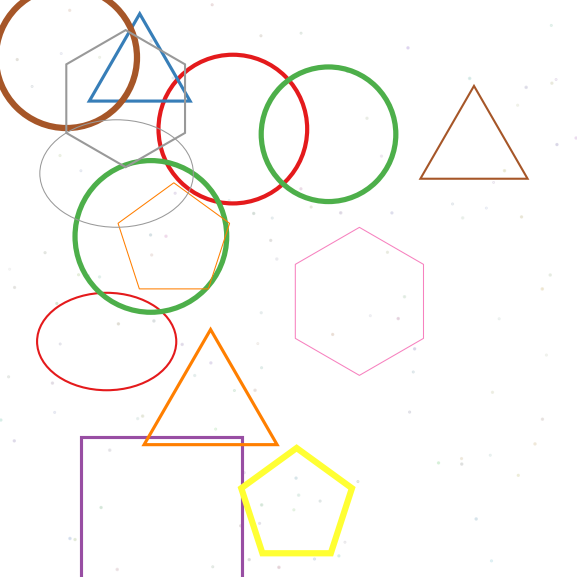[{"shape": "oval", "thickness": 1, "radius": 0.6, "center": [0.185, 0.408]}, {"shape": "circle", "thickness": 2, "radius": 0.64, "center": [0.403, 0.776]}, {"shape": "triangle", "thickness": 1.5, "radius": 0.5, "center": [0.242, 0.874]}, {"shape": "circle", "thickness": 2.5, "radius": 0.58, "center": [0.569, 0.767]}, {"shape": "circle", "thickness": 2.5, "radius": 0.66, "center": [0.261, 0.59]}, {"shape": "square", "thickness": 1.5, "radius": 0.7, "center": [0.279, 0.103]}, {"shape": "triangle", "thickness": 1.5, "radius": 0.66, "center": [0.365, 0.296]}, {"shape": "pentagon", "thickness": 0.5, "radius": 0.51, "center": [0.301, 0.581]}, {"shape": "pentagon", "thickness": 3, "radius": 0.5, "center": [0.514, 0.123]}, {"shape": "triangle", "thickness": 1, "radius": 0.54, "center": [0.821, 0.743]}, {"shape": "circle", "thickness": 3, "radius": 0.61, "center": [0.115, 0.9]}, {"shape": "hexagon", "thickness": 0.5, "radius": 0.64, "center": [0.622, 0.477]}, {"shape": "oval", "thickness": 0.5, "radius": 0.66, "center": [0.202, 0.699]}, {"shape": "hexagon", "thickness": 1, "radius": 0.59, "center": [0.218, 0.828]}]